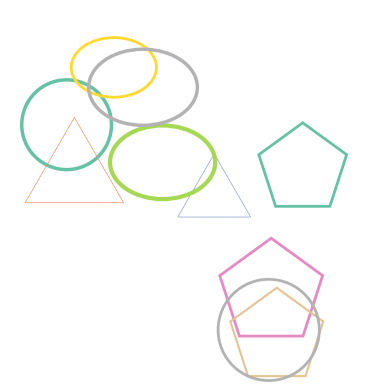[{"shape": "circle", "thickness": 2.5, "radius": 0.58, "center": [0.173, 0.676]}, {"shape": "pentagon", "thickness": 2, "radius": 0.6, "center": [0.786, 0.561]}, {"shape": "triangle", "thickness": 0.5, "radius": 0.74, "center": [0.193, 0.547]}, {"shape": "triangle", "thickness": 0.5, "radius": 0.55, "center": [0.556, 0.491]}, {"shape": "pentagon", "thickness": 2, "radius": 0.7, "center": [0.704, 0.241]}, {"shape": "oval", "thickness": 3, "radius": 0.68, "center": [0.422, 0.578]}, {"shape": "oval", "thickness": 2, "radius": 0.55, "center": [0.296, 0.825]}, {"shape": "pentagon", "thickness": 1.5, "radius": 0.63, "center": [0.719, 0.126]}, {"shape": "oval", "thickness": 2.5, "radius": 0.71, "center": [0.371, 0.773]}, {"shape": "circle", "thickness": 2, "radius": 0.66, "center": [0.698, 0.143]}]